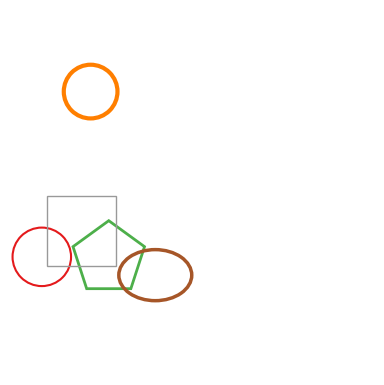[{"shape": "circle", "thickness": 1.5, "radius": 0.38, "center": [0.109, 0.333]}, {"shape": "pentagon", "thickness": 2, "radius": 0.49, "center": [0.283, 0.329]}, {"shape": "circle", "thickness": 3, "radius": 0.35, "center": [0.235, 0.762]}, {"shape": "oval", "thickness": 2.5, "radius": 0.47, "center": [0.403, 0.285]}, {"shape": "square", "thickness": 1, "radius": 0.45, "center": [0.212, 0.4]}]